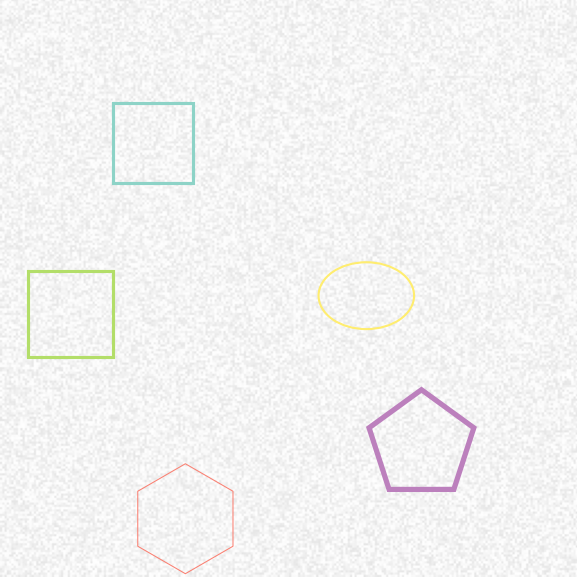[{"shape": "square", "thickness": 1.5, "radius": 0.35, "center": [0.264, 0.751]}, {"shape": "hexagon", "thickness": 0.5, "radius": 0.48, "center": [0.321, 0.101]}, {"shape": "square", "thickness": 1.5, "radius": 0.37, "center": [0.122, 0.455]}, {"shape": "pentagon", "thickness": 2.5, "radius": 0.48, "center": [0.73, 0.229]}, {"shape": "oval", "thickness": 1, "radius": 0.41, "center": [0.634, 0.487]}]